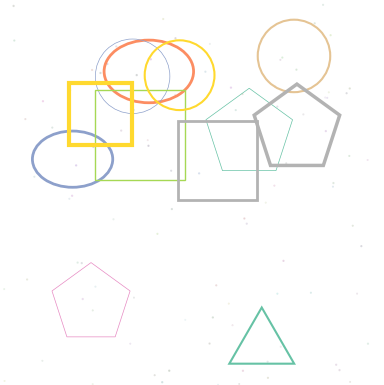[{"shape": "triangle", "thickness": 1.5, "radius": 0.49, "center": [0.68, 0.104]}, {"shape": "pentagon", "thickness": 0.5, "radius": 0.59, "center": [0.647, 0.652]}, {"shape": "oval", "thickness": 2, "radius": 0.58, "center": [0.387, 0.814]}, {"shape": "oval", "thickness": 2, "radius": 0.52, "center": [0.188, 0.587]}, {"shape": "circle", "thickness": 0.5, "radius": 0.48, "center": [0.344, 0.802]}, {"shape": "pentagon", "thickness": 0.5, "radius": 0.53, "center": [0.236, 0.211]}, {"shape": "square", "thickness": 1, "radius": 0.59, "center": [0.364, 0.65]}, {"shape": "square", "thickness": 3, "radius": 0.41, "center": [0.261, 0.704]}, {"shape": "circle", "thickness": 1.5, "radius": 0.45, "center": [0.466, 0.805]}, {"shape": "circle", "thickness": 1.5, "radius": 0.47, "center": [0.764, 0.855]}, {"shape": "pentagon", "thickness": 2.5, "radius": 0.58, "center": [0.771, 0.665]}, {"shape": "square", "thickness": 2, "radius": 0.51, "center": [0.565, 0.584]}]